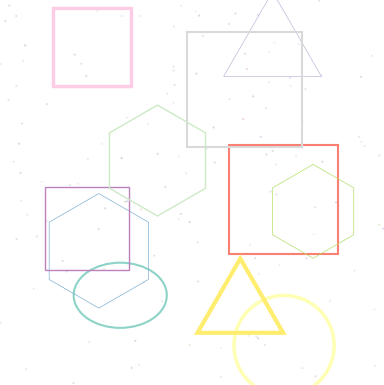[{"shape": "oval", "thickness": 1.5, "radius": 0.6, "center": [0.312, 0.233]}, {"shape": "circle", "thickness": 2.5, "radius": 0.65, "center": [0.738, 0.103]}, {"shape": "triangle", "thickness": 0.5, "radius": 0.73, "center": [0.708, 0.875]}, {"shape": "square", "thickness": 1.5, "radius": 0.71, "center": [0.736, 0.482]}, {"shape": "hexagon", "thickness": 0.5, "radius": 0.74, "center": [0.257, 0.348]}, {"shape": "hexagon", "thickness": 0.5, "radius": 0.61, "center": [0.813, 0.451]}, {"shape": "square", "thickness": 2.5, "radius": 0.5, "center": [0.239, 0.877]}, {"shape": "square", "thickness": 1.5, "radius": 0.74, "center": [0.634, 0.768]}, {"shape": "square", "thickness": 1, "radius": 0.54, "center": [0.226, 0.406]}, {"shape": "hexagon", "thickness": 1, "radius": 0.72, "center": [0.409, 0.583]}, {"shape": "triangle", "thickness": 3, "radius": 0.64, "center": [0.624, 0.2]}]